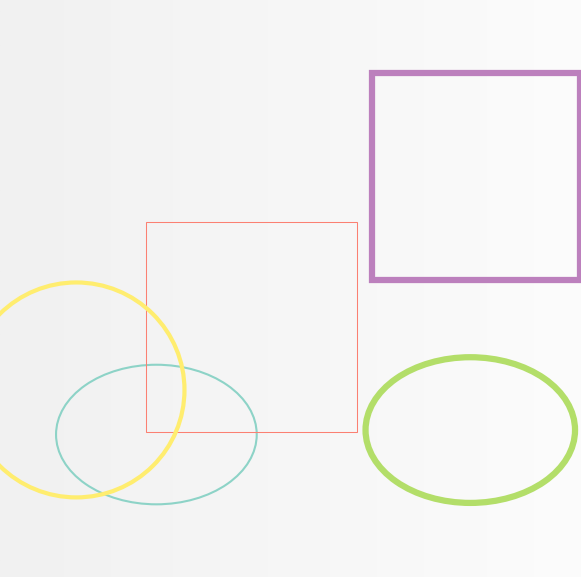[{"shape": "oval", "thickness": 1, "radius": 0.86, "center": [0.269, 0.247]}, {"shape": "square", "thickness": 0.5, "radius": 0.91, "center": [0.432, 0.433]}, {"shape": "oval", "thickness": 3, "radius": 0.9, "center": [0.809, 0.254]}, {"shape": "square", "thickness": 3, "radius": 0.89, "center": [0.82, 0.693]}, {"shape": "circle", "thickness": 2, "radius": 0.93, "center": [0.131, 0.324]}]